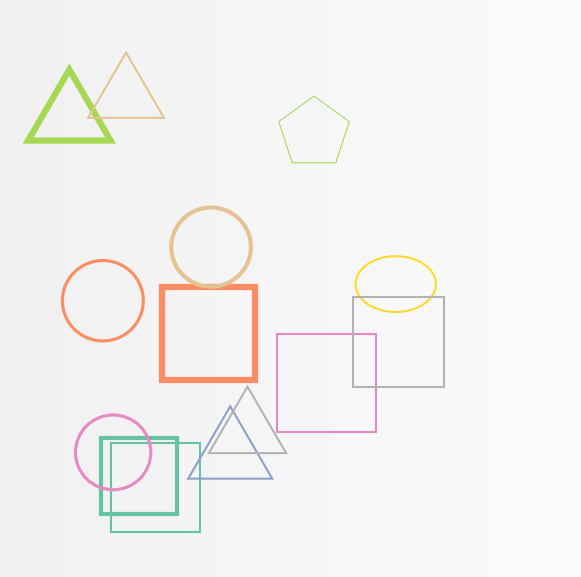[{"shape": "square", "thickness": 1, "radius": 0.38, "center": [0.268, 0.155]}, {"shape": "square", "thickness": 2, "radius": 0.33, "center": [0.239, 0.175]}, {"shape": "circle", "thickness": 1.5, "radius": 0.35, "center": [0.177, 0.478]}, {"shape": "square", "thickness": 3, "radius": 0.4, "center": [0.359, 0.421]}, {"shape": "triangle", "thickness": 1, "radius": 0.42, "center": [0.396, 0.212]}, {"shape": "circle", "thickness": 1.5, "radius": 0.32, "center": [0.195, 0.216]}, {"shape": "square", "thickness": 1, "radius": 0.42, "center": [0.562, 0.336]}, {"shape": "pentagon", "thickness": 0.5, "radius": 0.32, "center": [0.54, 0.769]}, {"shape": "triangle", "thickness": 3, "radius": 0.41, "center": [0.119, 0.797]}, {"shape": "oval", "thickness": 1, "radius": 0.35, "center": [0.681, 0.507]}, {"shape": "triangle", "thickness": 1, "radius": 0.38, "center": [0.217, 0.833]}, {"shape": "circle", "thickness": 2, "radius": 0.34, "center": [0.363, 0.571]}, {"shape": "square", "thickness": 1, "radius": 0.39, "center": [0.685, 0.407]}, {"shape": "triangle", "thickness": 1, "radius": 0.38, "center": [0.426, 0.253]}]